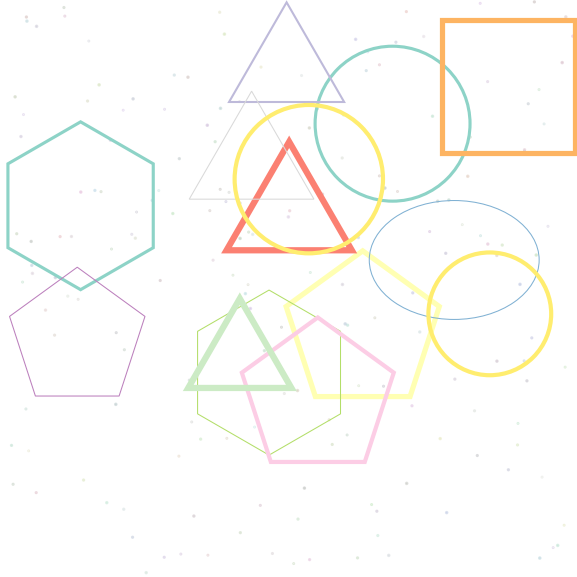[{"shape": "circle", "thickness": 1.5, "radius": 0.67, "center": [0.68, 0.785]}, {"shape": "hexagon", "thickness": 1.5, "radius": 0.73, "center": [0.14, 0.643]}, {"shape": "pentagon", "thickness": 2.5, "radius": 0.7, "center": [0.628, 0.425]}, {"shape": "triangle", "thickness": 1, "radius": 0.58, "center": [0.496, 0.88]}, {"shape": "triangle", "thickness": 3, "radius": 0.63, "center": [0.501, 0.628]}, {"shape": "oval", "thickness": 0.5, "radius": 0.74, "center": [0.787, 0.549]}, {"shape": "square", "thickness": 2.5, "radius": 0.58, "center": [0.88, 0.849]}, {"shape": "hexagon", "thickness": 0.5, "radius": 0.71, "center": [0.466, 0.354]}, {"shape": "pentagon", "thickness": 2, "radius": 0.69, "center": [0.55, 0.311]}, {"shape": "triangle", "thickness": 0.5, "radius": 0.62, "center": [0.436, 0.717]}, {"shape": "pentagon", "thickness": 0.5, "radius": 0.62, "center": [0.134, 0.413]}, {"shape": "triangle", "thickness": 3, "radius": 0.52, "center": [0.415, 0.379]}, {"shape": "circle", "thickness": 2, "radius": 0.53, "center": [0.848, 0.456]}, {"shape": "circle", "thickness": 2, "radius": 0.64, "center": [0.535, 0.689]}]